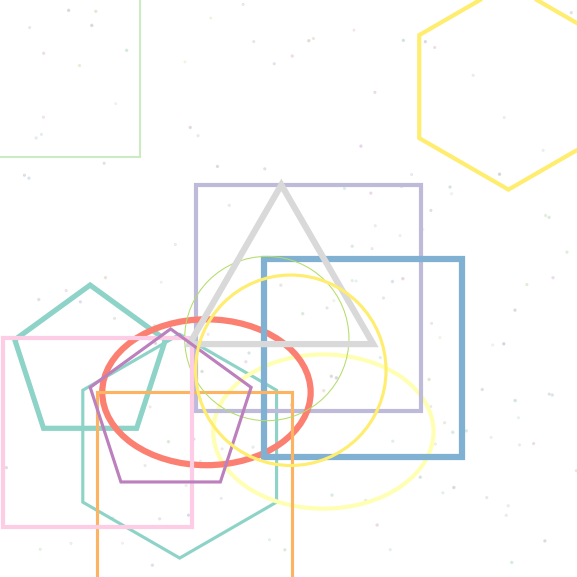[{"shape": "hexagon", "thickness": 1.5, "radius": 0.97, "center": [0.311, 0.227]}, {"shape": "pentagon", "thickness": 2.5, "radius": 0.69, "center": [0.156, 0.368]}, {"shape": "oval", "thickness": 2, "radius": 0.95, "center": [0.56, 0.252]}, {"shape": "square", "thickness": 2, "radius": 0.98, "center": [0.534, 0.483]}, {"shape": "oval", "thickness": 3, "radius": 0.9, "center": [0.357, 0.32]}, {"shape": "square", "thickness": 3, "radius": 0.86, "center": [0.628, 0.38]}, {"shape": "square", "thickness": 1.5, "radius": 0.84, "center": [0.337, 0.152]}, {"shape": "circle", "thickness": 0.5, "radius": 0.71, "center": [0.462, 0.413]}, {"shape": "square", "thickness": 2, "radius": 0.82, "center": [0.168, 0.25]}, {"shape": "triangle", "thickness": 3, "radius": 0.92, "center": [0.487, 0.495]}, {"shape": "pentagon", "thickness": 1.5, "radius": 0.73, "center": [0.295, 0.283]}, {"shape": "square", "thickness": 1, "radius": 0.69, "center": [0.106, 0.865]}, {"shape": "circle", "thickness": 1.5, "radius": 0.82, "center": [0.504, 0.358]}, {"shape": "hexagon", "thickness": 2, "radius": 0.89, "center": [0.88, 0.849]}]